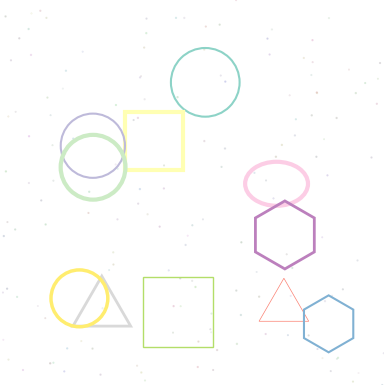[{"shape": "circle", "thickness": 1.5, "radius": 0.45, "center": [0.533, 0.786]}, {"shape": "square", "thickness": 3, "radius": 0.38, "center": [0.399, 0.634]}, {"shape": "circle", "thickness": 1.5, "radius": 0.42, "center": [0.241, 0.621]}, {"shape": "triangle", "thickness": 0.5, "radius": 0.37, "center": [0.737, 0.203]}, {"shape": "hexagon", "thickness": 1.5, "radius": 0.37, "center": [0.854, 0.159]}, {"shape": "square", "thickness": 1, "radius": 0.46, "center": [0.463, 0.189]}, {"shape": "oval", "thickness": 3, "radius": 0.41, "center": [0.718, 0.523]}, {"shape": "triangle", "thickness": 2, "radius": 0.43, "center": [0.264, 0.196]}, {"shape": "hexagon", "thickness": 2, "radius": 0.44, "center": [0.74, 0.39]}, {"shape": "circle", "thickness": 3, "radius": 0.42, "center": [0.242, 0.566]}, {"shape": "circle", "thickness": 2.5, "radius": 0.37, "center": [0.206, 0.225]}]